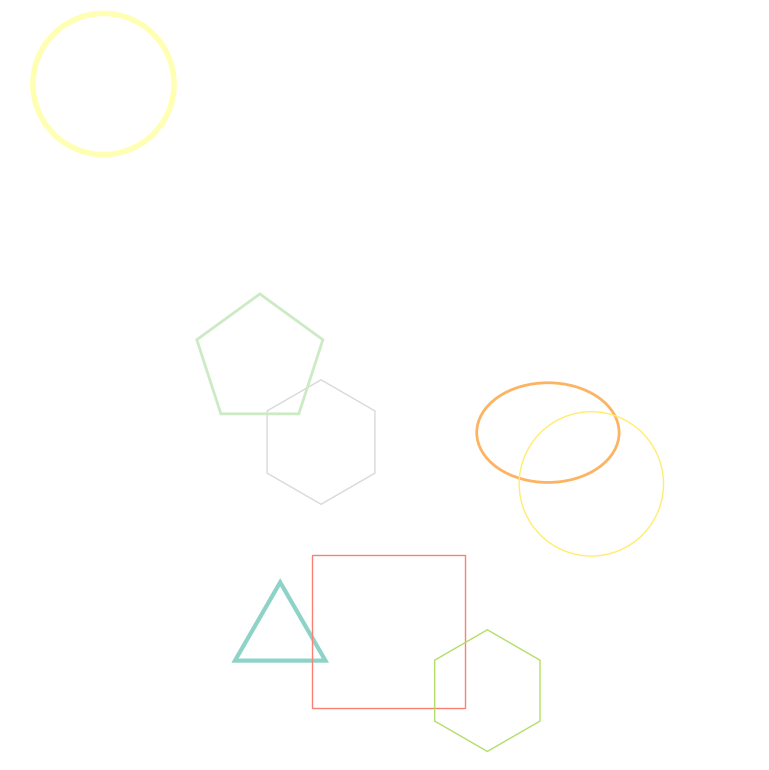[{"shape": "triangle", "thickness": 1.5, "radius": 0.34, "center": [0.364, 0.176]}, {"shape": "circle", "thickness": 2, "radius": 0.46, "center": [0.134, 0.891]}, {"shape": "square", "thickness": 0.5, "radius": 0.5, "center": [0.505, 0.18]}, {"shape": "oval", "thickness": 1, "radius": 0.46, "center": [0.712, 0.438]}, {"shape": "hexagon", "thickness": 0.5, "radius": 0.4, "center": [0.633, 0.103]}, {"shape": "hexagon", "thickness": 0.5, "radius": 0.4, "center": [0.417, 0.426]}, {"shape": "pentagon", "thickness": 1, "radius": 0.43, "center": [0.337, 0.532]}, {"shape": "circle", "thickness": 0.5, "radius": 0.47, "center": [0.768, 0.372]}]